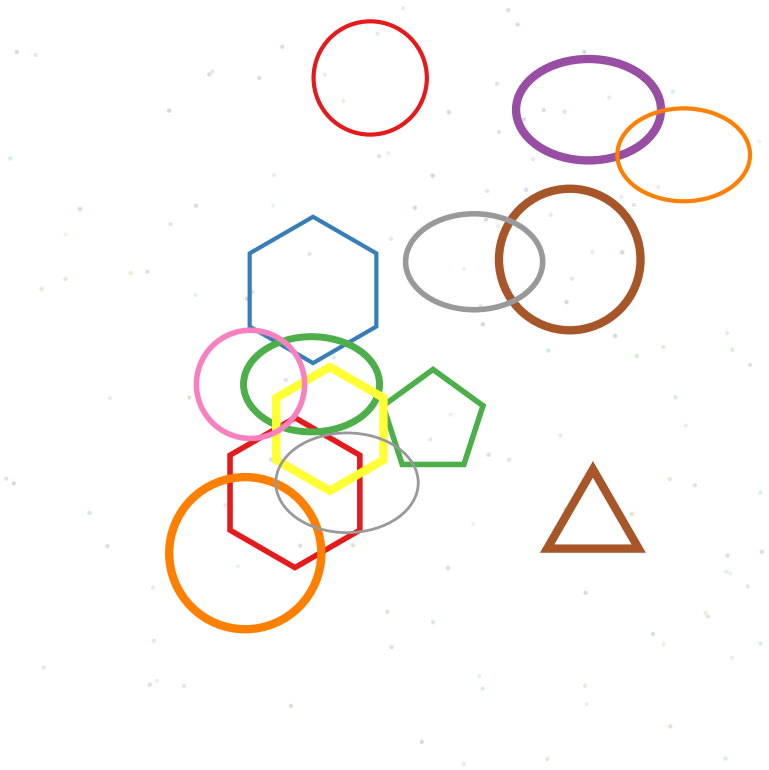[{"shape": "circle", "thickness": 1.5, "radius": 0.37, "center": [0.481, 0.899]}, {"shape": "hexagon", "thickness": 2, "radius": 0.49, "center": [0.383, 0.36]}, {"shape": "hexagon", "thickness": 1.5, "radius": 0.47, "center": [0.407, 0.623]}, {"shape": "oval", "thickness": 2.5, "radius": 0.44, "center": [0.405, 0.501]}, {"shape": "pentagon", "thickness": 2, "radius": 0.34, "center": [0.562, 0.452]}, {"shape": "oval", "thickness": 3, "radius": 0.47, "center": [0.764, 0.858]}, {"shape": "circle", "thickness": 3, "radius": 0.49, "center": [0.318, 0.282]}, {"shape": "oval", "thickness": 1.5, "radius": 0.43, "center": [0.888, 0.799]}, {"shape": "hexagon", "thickness": 3, "radius": 0.4, "center": [0.428, 0.443]}, {"shape": "triangle", "thickness": 3, "radius": 0.34, "center": [0.77, 0.322]}, {"shape": "circle", "thickness": 3, "radius": 0.46, "center": [0.74, 0.663]}, {"shape": "circle", "thickness": 2, "radius": 0.35, "center": [0.325, 0.501]}, {"shape": "oval", "thickness": 2, "radius": 0.45, "center": [0.616, 0.66]}, {"shape": "oval", "thickness": 1, "radius": 0.46, "center": [0.451, 0.373]}]